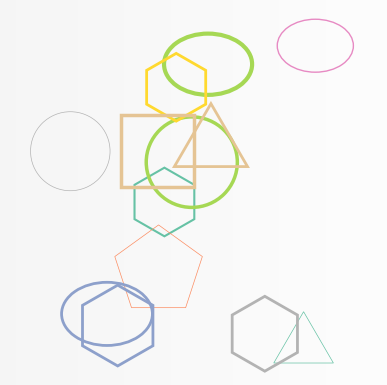[{"shape": "triangle", "thickness": 0.5, "radius": 0.44, "center": [0.783, 0.102]}, {"shape": "hexagon", "thickness": 1.5, "radius": 0.45, "center": [0.424, 0.475]}, {"shape": "pentagon", "thickness": 0.5, "radius": 0.59, "center": [0.409, 0.297]}, {"shape": "oval", "thickness": 2, "radius": 0.59, "center": [0.276, 0.185]}, {"shape": "hexagon", "thickness": 2, "radius": 0.52, "center": [0.304, 0.154]}, {"shape": "oval", "thickness": 1, "radius": 0.49, "center": [0.814, 0.881]}, {"shape": "oval", "thickness": 3, "radius": 0.57, "center": [0.537, 0.833]}, {"shape": "circle", "thickness": 2.5, "radius": 0.59, "center": [0.495, 0.579]}, {"shape": "hexagon", "thickness": 2, "radius": 0.44, "center": [0.455, 0.773]}, {"shape": "triangle", "thickness": 2, "radius": 0.54, "center": [0.544, 0.622]}, {"shape": "square", "thickness": 2.5, "radius": 0.47, "center": [0.406, 0.608]}, {"shape": "circle", "thickness": 0.5, "radius": 0.51, "center": [0.181, 0.607]}, {"shape": "hexagon", "thickness": 2, "radius": 0.49, "center": [0.683, 0.133]}]